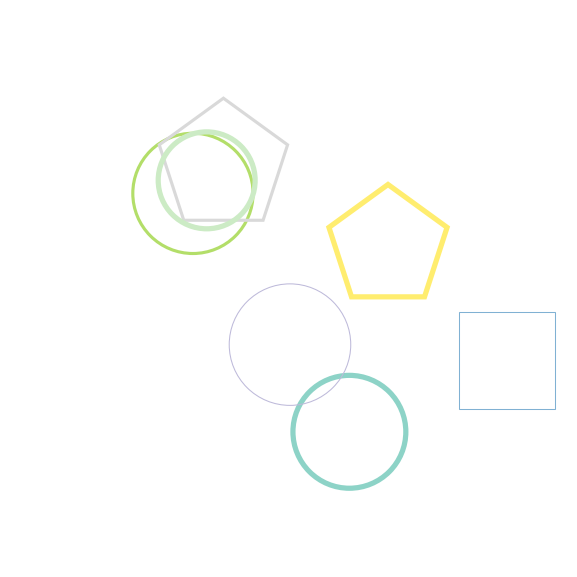[{"shape": "circle", "thickness": 2.5, "radius": 0.49, "center": [0.605, 0.251]}, {"shape": "circle", "thickness": 0.5, "radius": 0.53, "center": [0.502, 0.402]}, {"shape": "square", "thickness": 0.5, "radius": 0.42, "center": [0.878, 0.375]}, {"shape": "circle", "thickness": 1.5, "radius": 0.52, "center": [0.334, 0.664]}, {"shape": "pentagon", "thickness": 1.5, "radius": 0.58, "center": [0.387, 0.712]}, {"shape": "circle", "thickness": 2.5, "radius": 0.42, "center": [0.358, 0.687]}, {"shape": "pentagon", "thickness": 2.5, "radius": 0.54, "center": [0.672, 0.572]}]